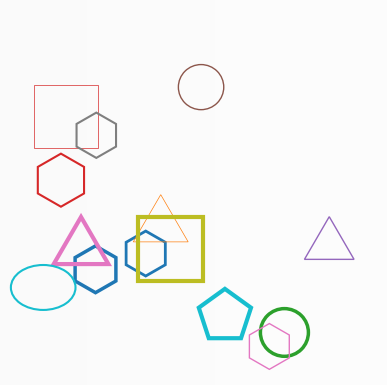[{"shape": "hexagon", "thickness": 2, "radius": 0.29, "center": [0.376, 0.341]}, {"shape": "hexagon", "thickness": 2.5, "radius": 0.3, "center": [0.246, 0.301]}, {"shape": "triangle", "thickness": 0.5, "radius": 0.41, "center": [0.415, 0.413]}, {"shape": "circle", "thickness": 2.5, "radius": 0.31, "center": [0.734, 0.136]}, {"shape": "hexagon", "thickness": 1.5, "radius": 0.34, "center": [0.157, 0.532]}, {"shape": "square", "thickness": 0.5, "radius": 0.41, "center": [0.17, 0.697]}, {"shape": "triangle", "thickness": 1, "radius": 0.37, "center": [0.85, 0.363]}, {"shape": "circle", "thickness": 1, "radius": 0.29, "center": [0.519, 0.774]}, {"shape": "hexagon", "thickness": 1, "radius": 0.3, "center": [0.695, 0.1]}, {"shape": "triangle", "thickness": 3, "radius": 0.41, "center": [0.209, 0.355]}, {"shape": "hexagon", "thickness": 1.5, "radius": 0.29, "center": [0.249, 0.649]}, {"shape": "square", "thickness": 3, "radius": 0.42, "center": [0.44, 0.353]}, {"shape": "oval", "thickness": 1.5, "radius": 0.42, "center": [0.111, 0.253]}, {"shape": "pentagon", "thickness": 3, "radius": 0.35, "center": [0.58, 0.179]}]